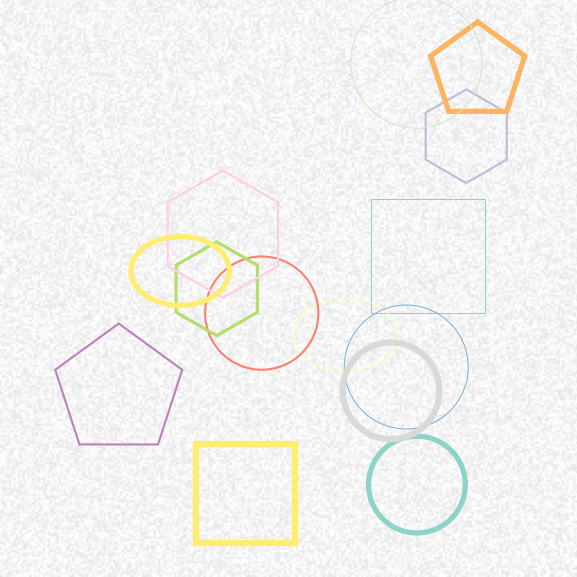[{"shape": "square", "thickness": 0.5, "radius": 0.5, "center": [0.741, 0.556]}, {"shape": "circle", "thickness": 2.5, "radius": 0.42, "center": [0.722, 0.16]}, {"shape": "oval", "thickness": 0.5, "radius": 0.45, "center": [0.599, 0.419]}, {"shape": "hexagon", "thickness": 1, "radius": 0.41, "center": [0.807, 0.763]}, {"shape": "circle", "thickness": 1, "radius": 0.49, "center": [0.453, 0.457]}, {"shape": "circle", "thickness": 0.5, "radius": 0.54, "center": [0.704, 0.364]}, {"shape": "pentagon", "thickness": 2.5, "radius": 0.43, "center": [0.827, 0.876]}, {"shape": "hexagon", "thickness": 1.5, "radius": 0.41, "center": [0.375, 0.499]}, {"shape": "hexagon", "thickness": 1, "radius": 0.55, "center": [0.386, 0.594]}, {"shape": "circle", "thickness": 3, "radius": 0.42, "center": [0.677, 0.322]}, {"shape": "pentagon", "thickness": 1, "radius": 0.58, "center": [0.206, 0.323]}, {"shape": "circle", "thickness": 0.5, "radius": 0.57, "center": [0.721, 0.891]}, {"shape": "oval", "thickness": 2.5, "radius": 0.43, "center": [0.312, 0.53]}, {"shape": "square", "thickness": 3, "radius": 0.43, "center": [0.425, 0.145]}]